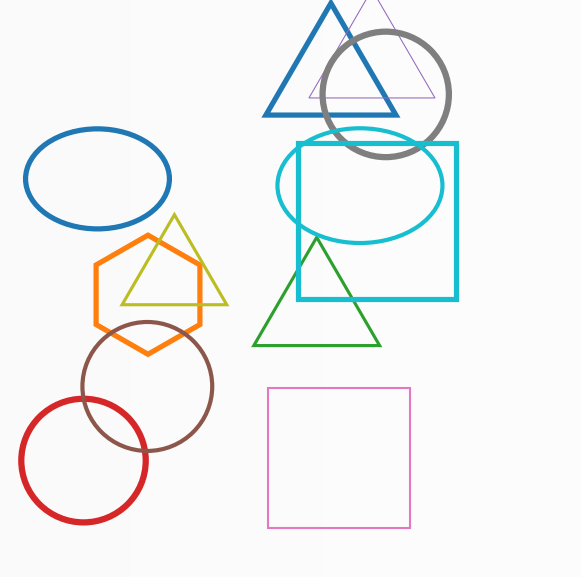[{"shape": "triangle", "thickness": 2.5, "radius": 0.65, "center": [0.569, 0.864]}, {"shape": "oval", "thickness": 2.5, "radius": 0.62, "center": [0.168, 0.689]}, {"shape": "hexagon", "thickness": 2.5, "radius": 0.52, "center": [0.255, 0.489]}, {"shape": "triangle", "thickness": 1.5, "radius": 0.62, "center": [0.545, 0.463]}, {"shape": "circle", "thickness": 3, "radius": 0.54, "center": [0.144, 0.202]}, {"shape": "triangle", "thickness": 0.5, "radius": 0.63, "center": [0.64, 0.892]}, {"shape": "circle", "thickness": 2, "radius": 0.56, "center": [0.253, 0.33]}, {"shape": "square", "thickness": 1, "radius": 0.61, "center": [0.583, 0.206]}, {"shape": "circle", "thickness": 3, "radius": 0.54, "center": [0.664, 0.836]}, {"shape": "triangle", "thickness": 1.5, "radius": 0.52, "center": [0.3, 0.523]}, {"shape": "oval", "thickness": 2, "radius": 0.71, "center": [0.619, 0.678]}, {"shape": "square", "thickness": 2.5, "radius": 0.68, "center": [0.649, 0.616]}]